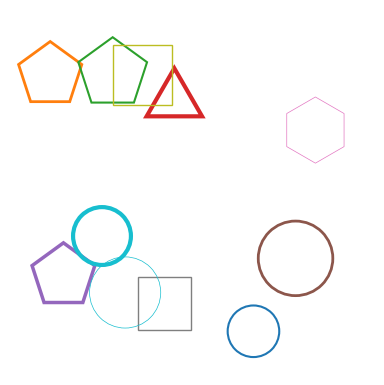[{"shape": "circle", "thickness": 1.5, "radius": 0.33, "center": [0.658, 0.14]}, {"shape": "pentagon", "thickness": 2, "radius": 0.43, "center": [0.13, 0.806]}, {"shape": "pentagon", "thickness": 1.5, "radius": 0.47, "center": [0.293, 0.809]}, {"shape": "triangle", "thickness": 3, "radius": 0.42, "center": [0.453, 0.739]}, {"shape": "pentagon", "thickness": 2.5, "radius": 0.43, "center": [0.165, 0.284]}, {"shape": "circle", "thickness": 2, "radius": 0.48, "center": [0.768, 0.329]}, {"shape": "hexagon", "thickness": 0.5, "radius": 0.43, "center": [0.819, 0.662]}, {"shape": "square", "thickness": 1, "radius": 0.34, "center": [0.427, 0.211]}, {"shape": "square", "thickness": 1, "radius": 0.39, "center": [0.371, 0.805]}, {"shape": "circle", "thickness": 0.5, "radius": 0.46, "center": [0.325, 0.24]}, {"shape": "circle", "thickness": 3, "radius": 0.38, "center": [0.265, 0.387]}]